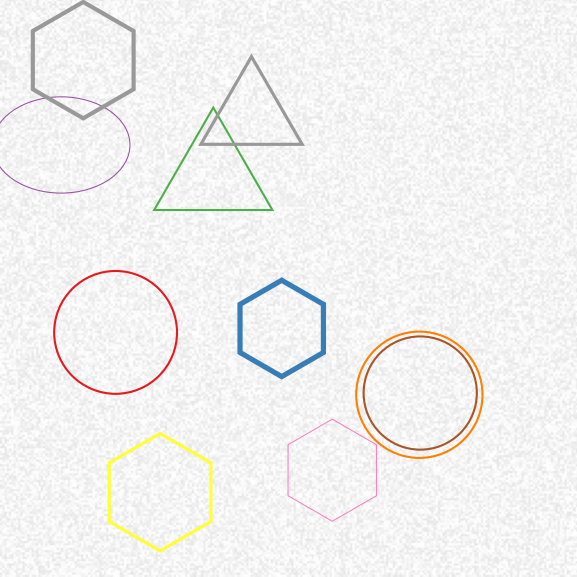[{"shape": "circle", "thickness": 1, "radius": 0.53, "center": [0.2, 0.424]}, {"shape": "hexagon", "thickness": 2.5, "radius": 0.42, "center": [0.488, 0.43]}, {"shape": "triangle", "thickness": 1, "radius": 0.59, "center": [0.369, 0.695]}, {"shape": "oval", "thickness": 0.5, "radius": 0.6, "center": [0.106, 0.748]}, {"shape": "circle", "thickness": 1, "radius": 0.55, "center": [0.726, 0.316]}, {"shape": "hexagon", "thickness": 1.5, "radius": 0.51, "center": [0.277, 0.147]}, {"shape": "circle", "thickness": 1, "radius": 0.49, "center": [0.728, 0.319]}, {"shape": "hexagon", "thickness": 0.5, "radius": 0.44, "center": [0.575, 0.185]}, {"shape": "triangle", "thickness": 1.5, "radius": 0.51, "center": [0.435, 0.8]}, {"shape": "hexagon", "thickness": 2, "radius": 0.5, "center": [0.144, 0.895]}]